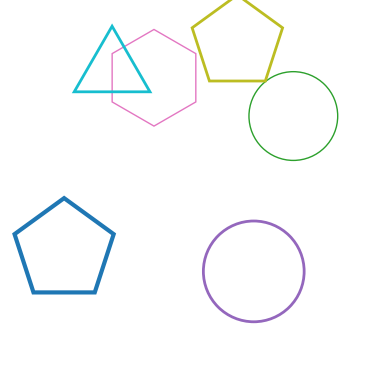[{"shape": "pentagon", "thickness": 3, "radius": 0.68, "center": [0.167, 0.35]}, {"shape": "circle", "thickness": 1, "radius": 0.58, "center": [0.762, 0.699]}, {"shape": "circle", "thickness": 2, "radius": 0.65, "center": [0.659, 0.295]}, {"shape": "hexagon", "thickness": 1, "radius": 0.63, "center": [0.4, 0.798]}, {"shape": "pentagon", "thickness": 2, "radius": 0.62, "center": [0.617, 0.89]}, {"shape": "triangle", "thickness": 2, "radius": 0.57, "center": [0.291, 0.818]}]